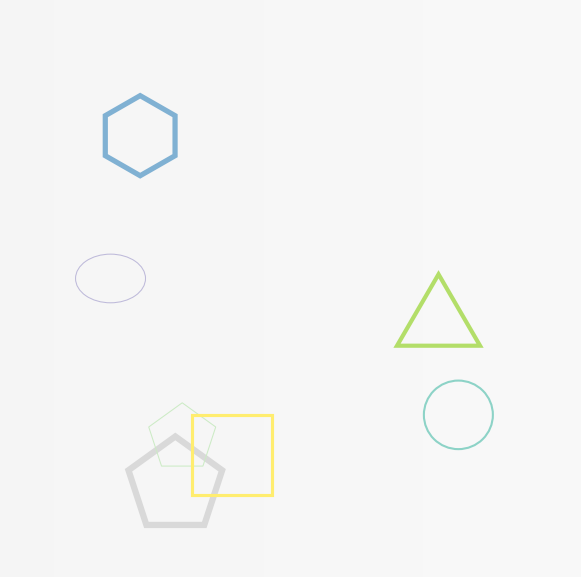[{"shape": "circle", "thickness": 1, "radius": 0.3, "center": [0.789, 0.281]}, {"shape": "oval", "thickness": 0.5, "radius": 0.3, "center": [0.19, 0.517]}, {"shape": "hexagon", "thickness": 2.5, "radius": 0.35, "center": [0.241, 0.764]}, {"shape": "triangle", "thickness": 2, "radius": 0.41, "center": [0.754, 0.442]}, {"shape": "pentagon", "thickness": 3, "radius": 0.42, "center": [0.302, 0.159]}, {"shape": "pentagon", "thickness": 0.5, "radius": 0.3, "center": [0.314, 0.241]}, {"shape": "square", "thickness": 1.5, "radius": 0.34, "center": [0.399, 0.211]}]